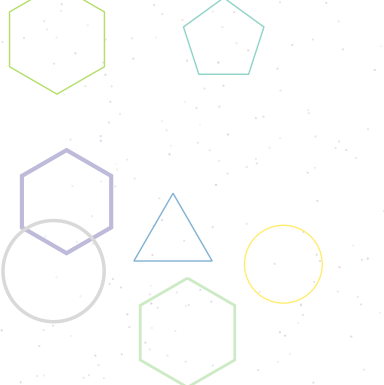[{"shape": "pentagon", "thickness": 1, "radius": 0.55, "center": [0.581, 0.896]}, {"shape": "hexagon", "thickness": 3, "radius": 0.67, "center": [0.173, 0.476]}, {"shape": "triangle", "thickness": 1, "radius": 0.59, "center": [0.449, 0.381]}, {"shape": "hexagon", "thickness": 1, "radius": 0.71, "center": [0.148, 0.898]}, {"shape": "circle", "thickness": 2.5, "radius": 0.66, "center": [0.139, 0.296]}, {"shape": "hexagon", "thickness": 2, "radius": 0.71, "center": [0.487, 0.136]}, {"shape": "circle", "thickness": 1, "radius": 0.51, "center": [0.736, 0.314]}]